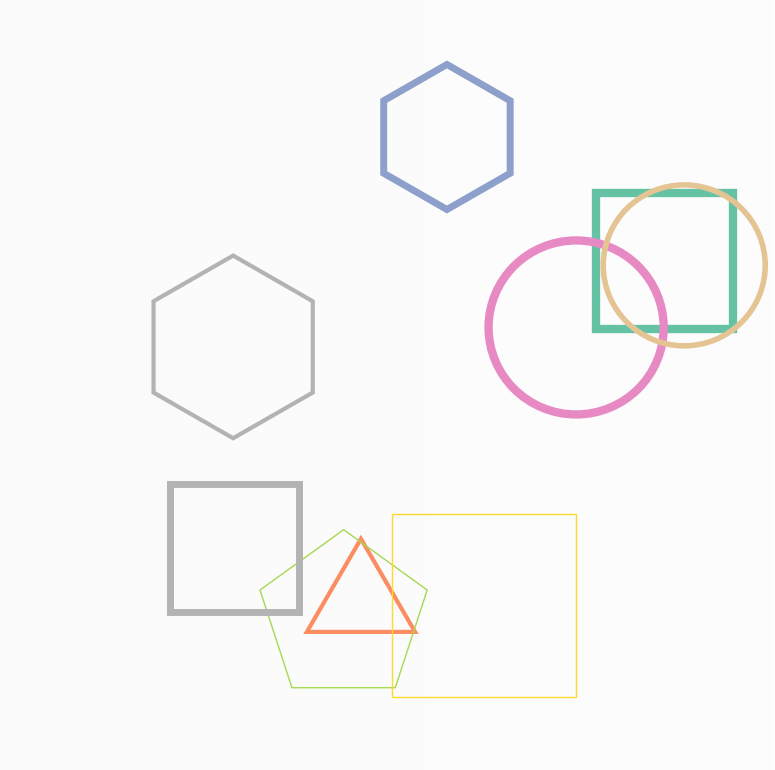[{"shape": "square", "thickness": 3, "radius": 0.44, "center": [0.857, 0.661]}, {"shape": "triangle", "thickness": 1.5, "radius": 0.4, "center": [0.466, 0.22]}, {"shape": "hexagon", "thickness": 2.5, "radius": 0.47, "center": [0.577, 0.822]}, {"shape": "circle", "thickness": 3, "radius": 0.56, "center": [0.743, 0.575]}, {"shape": "pentagon", "thickness": 0.5, "radius": 0.57, "center": [0.443, 0.199]}, {"shape": "square", "thickness": 0.5, "radius": 0.59, "center": [0.625, 0.214]}, {"shape": "circle", "thickness": 2, "radius": 0.52, "center": [0.883, 0.655]}, {"shape": "square", "thickness": 2.5, "radius": 0.42, "center": [0.302, 0.288]}, {"shape": "hexagon", "thickness": 1.5, "radius": 0.59, "center": [0.301, 0.549]}]